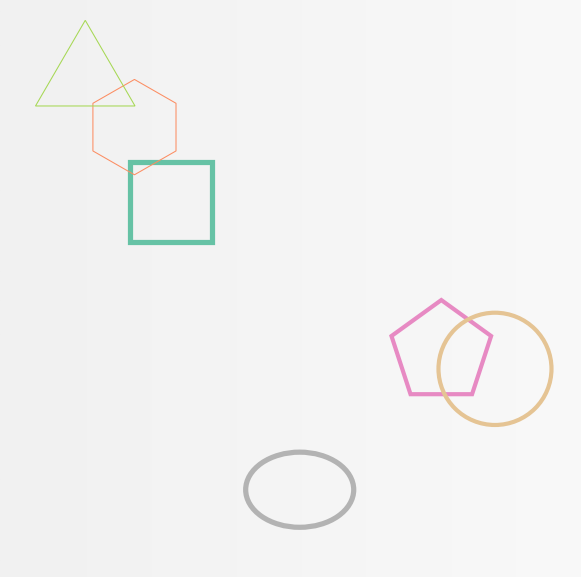[{"shape": "square", "thickness": 2.5, "radius": 0.35, "center": [0.294, 0.649]}, {"shape": "hexagon", "thickness": 0.5, "radius": 0.41, "center": [0.231, 0.779]}, {"shape": "pentagon", "thickness": 2, "radius": 0.45, "center": [0.759, 0.389]}, {"shape": "triangle", "thickness": 0.5, "radius": 0.49, "center": [0.147, 0.865]}, {"shape": "circle", "thickness": 2, "radius": 0.49, "center": [0.852, 0.36]}, {"shape": "oval", "thickness": 2.5, "radius": 0.46, "center": [0.516, 0.151]}]